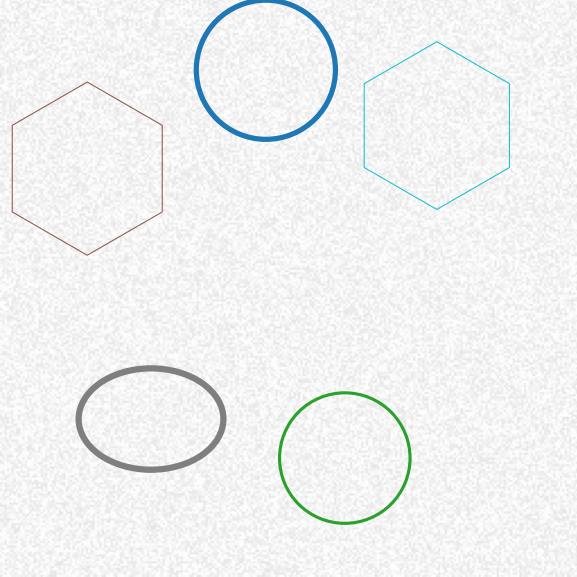[{"shape": "circle", "thickness": 2.5, "radius": 0.6, "center": [0.46, 0.878]}, {"shape": "circle", "thickness": 1.5, "radius": 0.56, "center": [0.597, 0.206]}, {"shape": "hexagon", "thickness": 0.5, "radius": 0.75, "center": [0.151, 0.707]}, {"shape": "oval", "thickness": 3, "radius": 0.63, "center": [0.262, 0.274]}, {"shape": "hexagon", "thickness": 0.5, "radius": 0.73, "center": [0.756, 0.782]}]